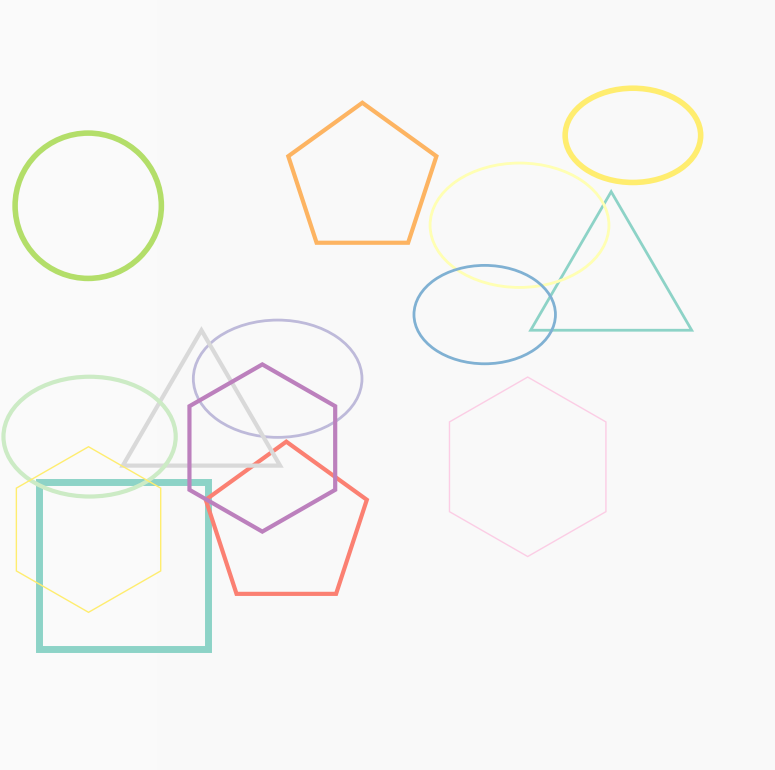[{"shape": "square", "thickness": 2.5, "radius": 0.54, "center": [0.16, 0.266]}, {"shape": "triangle", "thickness": 1, "radius": 0.6, "center": [0.789, 0.631]}, {"shape": "oval", "thickness": 1, "radius": 0.58, "center": [0.67, 0.707]}, {"shape": "oval", "thickness": 1, "radius": 0.54, "center": [0.358, 0.508]}, {"shape": "pentagon", "thickness": 1.5, "radius": 0.55, "center": [0.369, 0.317]}, {"shape": "oval", "thickness": 1, "radius": 0.46, "center": [0.625, 0.591]}, {"shape": "pentagon", "thickness": 1.5, "radius": 0.5, "center": [0.468, 0.766]}, {"shape": "circle", "thickness": 2, "radius": 0.47, "center": [0.114, 0.733]}, {"shape": "hexagon", "thickness": 0.5, "radius": 0.58, "center": [0.681, 0.394]}, {"shape": "triangle", "thickness": 1.5, "radius": 0.59, "center": [0.26, 0.454]}, {"shape": "hexagon", "thickness": 1.5, "radius": 0.54, "center": [0.338, 0.418]}, {"shape": "oval", "thickness": 1.5, "radius": 0.56, "center": [0.116, 0.433]}, {"shape": "oval", "thickness": 2, "radius": 0.44, "center": [0.817, 0.824]}, {"shape": "hexagon", "thickness": 0.5, "radius": 0.54, "center": [0.114, 0.312]}]